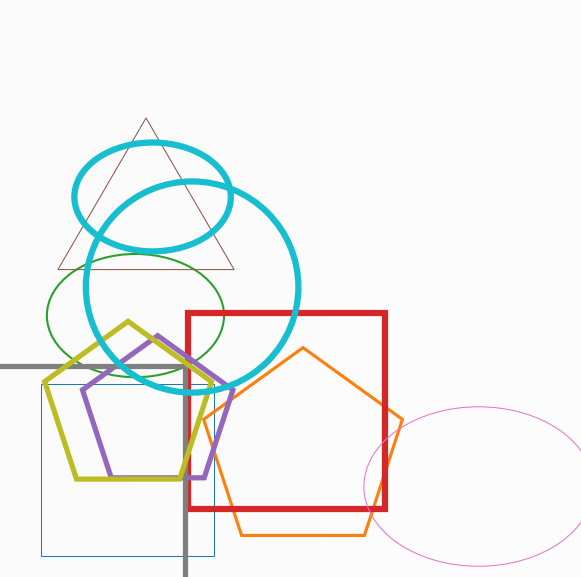[{"shape": "square", "thickness": 0.5, "radius": 0.74, "center": [0.22, 0.185]}, {"shape": "pentagon", "thickness": 1.5, "radius": 0.9, "center": [0.521, 0.217]}, {"shape": "oval", "thickness": 1, "radius": 0.76, "center": [0.233, 0.453]}, {"shape": "square", "thickness": 3, "radius": 0.85, "center": [0.493, 0.288]}, {"shape": "pentagon", "thickness": 2.5, "radius": 0.68, "center": [0.271, 0.282]}, {"shape": "triangle", "thickness": 0.5, "radius": 0.88, "center": [0.251, 0.62]}, {"shape": "oval", "thickness": 0.5, "radius": 0.99, "center": [0.823, 0.157]}, {"shape": "square", "thickness": 2.5, "radius": 0.97, "center": [0.124, 0.172]}, {"shape": "pentagon", "thickness": 2.5, "radius": 0.75, "center": [0.22, 0.292]}, {"shape": "circle", "thickness": 3, "radius": 0.91, "center": [0.331, 0.502]}, {"shape": "oval", "thickness": 3, "radius": 0.67, "center": [0.263, 0.658]}]